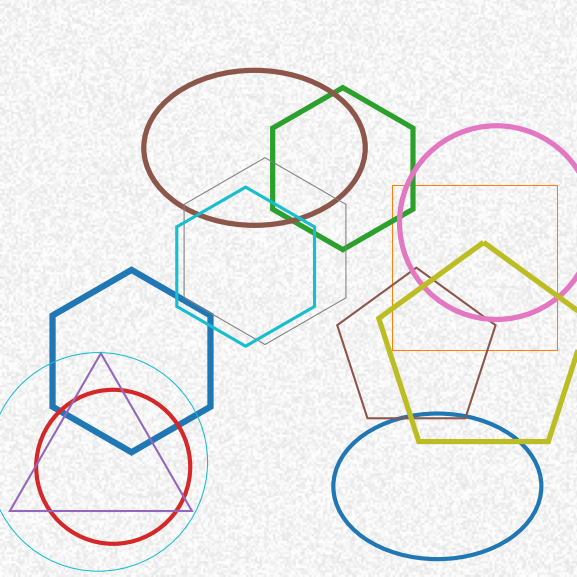[{"shape": "hexagon", "thickness": 3, "radius": 0.79, "center": [0.228, 0.374]}, {"shape": "oval", "thickness": 2, "radius": 0.9, "center": [0.757, 0.157]}, {"shape": "square", "thickness": 0.5, "radius": 0.71, "center": [0.822, 0.536]}, {"shape": "hexagon", "thickness": 2.5, "radius": 0.7, "center": [0.594, 0.707]}, {"shape": "circle", "thickness": 2, "radius": 0.67, "center": [0.196, 0.191]}, {"shape": "triangle", "thickness": 1, "radius": 0.91, "center": [0.175, 0.205]}, {"shape": "pentagon", "thickness": 1, "radius": 0.72, "center": [0.721, 0.391]}, {"shape": "oval", "thickness": 2.5, "radius": 0.96, "center": [0.441, 0.743]}, {"shape": "circle", "thickness": 2.5, "radius": 0.84, "center": [0.86, 0.614]}, {"shape": "hexagon", "thickness": 0.5, "radius": 0.81, "center": [0.459, 0.564]}, {"shape": "pentagon", "thickness": 2.5, "radius": 0.95, "center": [0.837, 0.389]}, {"shape": "circle", "thickness": 0.5, "radius": 0.95, "center": [0.17, 0.199]}, {"shape": "hexagon", "thickness": 1.5, "radius": 0.69, "center": [0.425, 0.537]}]